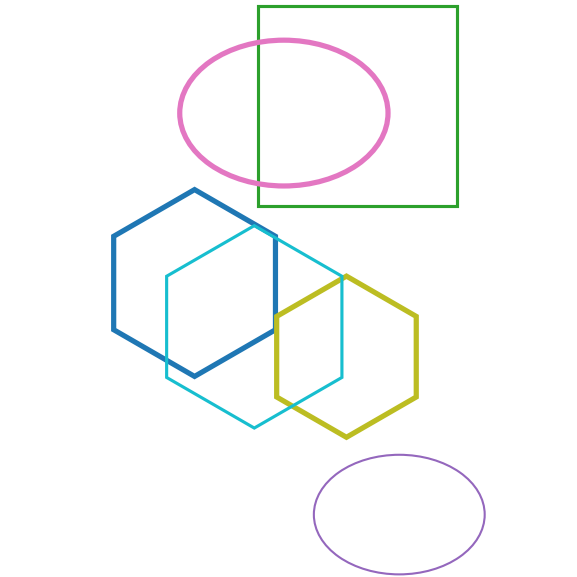[{"shape": "hexagon", "thickness": 2.5, "radius": 0.81, "center": [0.337, 0.509]}, {"shape": "square", "thickness": 1.5, "radius": 0.87, "center": [0.619, 0.815]}, {"shape": "oval", "thickness": 1, "radius": 0.74, "center": [0.691, 0.108]}, {"shape": "oval", "thickness": 2.5, "radius": 0.9, "center": [0.492, 0.803]}, {"shape": "hexagon", "thickness": 2.5, "radius": 0.7, "center": [0.6, 0.381]}, {"shape": "hexagon", "thickness": 1.5, "radius": 0.88, "center": [0.44, 0.433]}]